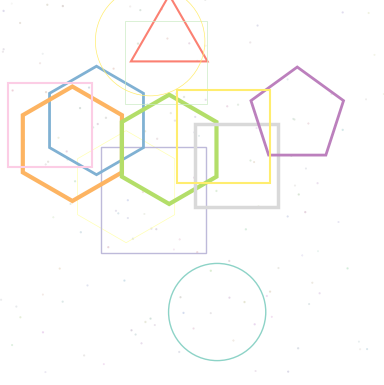[{"shape": "circle", "thickness": 1, "radius": 0.63, "center": [0.564, 0.19]}, {"shape": "hexagon", "thickness": 0.5, "radius": 0.73, "center": [0.328, 0.515]}, {"shape": "square", "thickness": 1, "radius": 0.69, "center": [0.398, 0.481]}, {"shape": "triangle", "thickness": 1.5, "radius": 0.57, "center": [0.44, 0.898]}, {"shape": "hexagon", "thickness": 2, "radius": 0.7, "center": [0.251, 0.687]}, {"shape": "hexagon", "thickness": 3, "radius": 0.74, "center": [0.188, 0.627]}, {"shape": "hexagon", "thickness": 3, "radius": 0.71, "center": [0.439, 0.612]}, {"shape": "square", "thickness": 1.5, "radius": 0.54, "center": [0.13, 0.675]}, {"shape": "square", "thickness": 2.5, "radius": 0.54, "center": [0.614, 0.57]}, {"shape": "pentagon", "thickness": 2, "radius": 0.63, "center": [0.772, 0.699]}, {"shape": "square", "thickness": 0.5, "radius": 0.54, "center": [0.431, 0.837]}, {"shape": "square", "thickness": 1.5, "radius": 0.61, "center": [0.581, 0.645]}, {"shape": "circle", "thickness": 0.5, "radius": 0.71, "center": [0.39, 0.893]}]